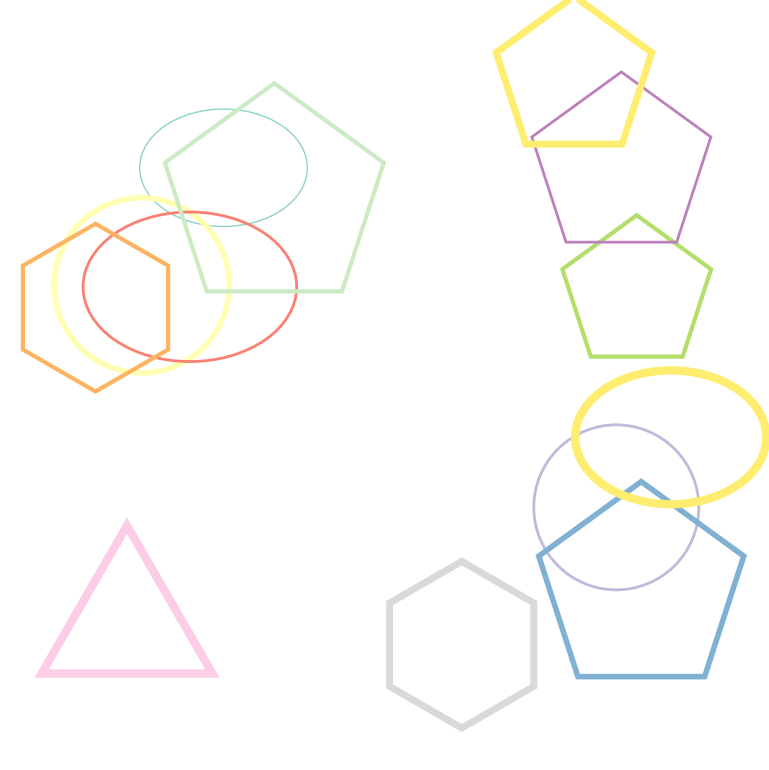[{"shape": "oval", "thickness": 0.5, "radius": 0.54, "center": [0.29, 0.782]}, {"shape": "circle", "thickness": 2, "radius": 0.57, "center": [0.184, 0.629]}, {"shape": "circle", "thickness": 1, "radius": 0.54, "center": [0.8, 0.341]}, {"shape": "oval", "thickness": 1, "radius": 0.69, "center": [0.247, 0.628]}, {"shape": "pentagon", "thickness": 2, "radius": 0.7, "center": [0.833, 0.235]}, {"shape": "hexagon", "thickness": 1.5, "radius": 0.54, "center": [0.124, 0.6]}, {"shape": "pentagon", "thickness": 1.5, "radius": 0.51, "center": [0.827, 0.619]}, {"shape": "triangle", "thickness": 3, "radius": 0.64, "center": [0.165, 0.189]}, {"shape": "hexagon", "thickness": 2.5, "radius": 0.54, "center": [0.6, 0.163]}, {"shape": "pentagon", "thickness": 1, "radius": 0.61, "center": [0.807, 0.784]}, {"shape": "pentagon", "thickness": 1.5, "radius": 0.75, "center": [0.356, 0.742]}, {"shape": "pentagon", "thickness": 2.5, "radius": 0.53, "center": [0.745, 0.899]}, {"shape": "oval", "thickness": 3, "radius": 0.62, "center": [0.871, 0.432]}]